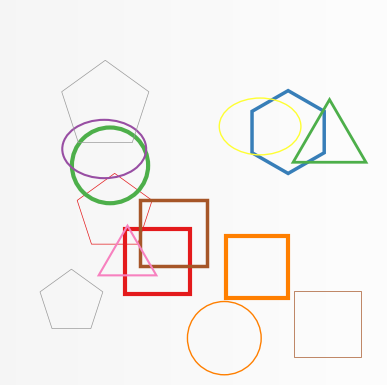[{"shape": "pentagon", "thickness": 0.5, "radius": 0.51, "center": [0.296, 0.448]}, {"shape": "square", "thickness": 3, "radius": 0.42, "center": [0.406, 0.32]}, {"shape": "hexagon", "thickness": 2.5, "radius": 0.54, "center": [0.744, 0.657]}, {"shape": "triangle", "thickness": 2, "radius": 0.54, "center": [0.85, 0.633]}, {"shape": "circle", "thickness": 3, "radius": 0.49, "center": [0.284, 0.57]}, {"shape": "oval", "thickness": 1.5, "radius": 0.54, "center": [0.269, 0.613]}, {"shape": "circle", "thickness": 1, "radius": 0.48, "center": [0.579, 0.122]}, {"shape": "square", "thickness": 3, "radius": 0.4, "center": [0.664, 0.307]}, {"shape": "oval", "thickness": 1, "radius": 0.53, "center": [0.671, 0.672]}, {"shape": "square", "thickness": 0.5, "radius": 0.43, "center": [0.845, 0.158]}, {"shape": "square", "thickness": 2.5, "radius": 0.43, "center": [0.448, 0.395]}, {"shape": "triangle", "thickness": 1.5, "radius": 0.43, "center": [0.329, 0.328]}, {"shape": "pentagon", "thickness": 0.5, "radius": 0.43, "center": [0.184, 0.216]}, {"shape": "pentagon", "thickness": 0.5, "radius": 0.59, "center": [0.272, 0.725]}]